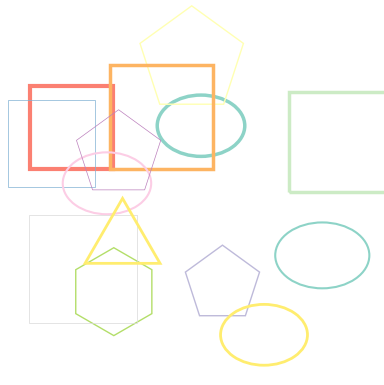[{"shape": "oval", "thickness": 1.5, "radius": 0.61, "center": [0.837, 0.337]}, {"shape": "oval", "thickness": 2.5, "radius": 0.57, "center": [0.522, 0.673]}, {"shape": "pentagon", "thickness": 1, "radius": 0.71, "center": [0.498, 0.844]}, {"shape": "pentagon", "thickness": 1, "radius": 0.51, "center": [0.578, 0.262]}, {"shape": "square", "thickness": 3, "radius": 0.54, "center": [0.185, 0.668]}, {"shape": "square", "thickness": 0.5, "radius": 0.56, "center": [0.133, 0.627]}, {"shape": "square", "thickness": 2.5, "radius": 0.67, "center": [0.42, 0.696]}, {"shape": "hexagon", "thickness": 1, "radius": 0.57, "center": [0.296, 0.242]}, {"shape": "oval", "thickness": 1.5, "radius": 0.57, "center": [0.278, 0.524]}, {"shape": "square", "thickness": 0.5, "radius": 0.7, "center": [0.216, 0.301]}, {"shape": "pentagon", "thickness": 0.5, "radius": 0.58, "center": [0.308, 0.6]}, {"shape": "square", "thickness": 2.5, "radius": 0.65, "center": [0.88, 0.632]}, {"shape": "triangle", "thickness": 2, "radius": 0.56, "center": [0.318, 0.372]}, {"shape": "oval", "thickness": 2, "radius": 0.56, "center": [0.686, 0.13]}]